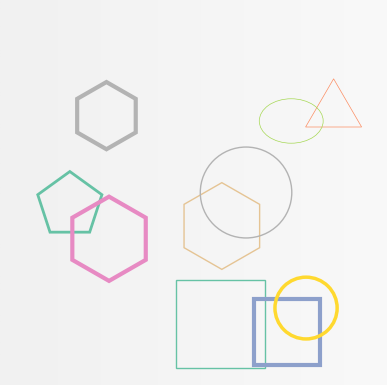[{"shape": "pentagon", "thickness": 2, "radius": 0.44, "center": [0.18, 0.467]}, {"shape": "square", "thickness": 1, "radius": 0.57, "center": [0.569, 0.157]}, {"shape": "triangle", "thickness": 0.5, "radius": 0.42, "center": [0.861, 0.712]}, {"shape": "square", "thickness": 3, "radius": 0.43, "center": [0.74, 0.138]}, {"shape": "hexagon", "thickness": 3, "radius": 0.55, "center": [0.281, 0.38]}, {"shape": "oval", "thickness": 0.5, "radius": 0.41, "center": [0.752, 0.686]}, {"shape": "circle", "thickness": 2.5, "radius": 0.4, "center": [0.79, 0.2]}, {"shape": "hexagon", "thickness": 1, "radius": 0.56, "center": [0.572, 0.413]}, {"shape": "circle", "thickness": 1, "radius": 0.59, "center": [0.635, 0.5]}, {"shape": "hexagon", "thickness": 3, "radius": 0.44, "center": [0.275, 0.7]}]